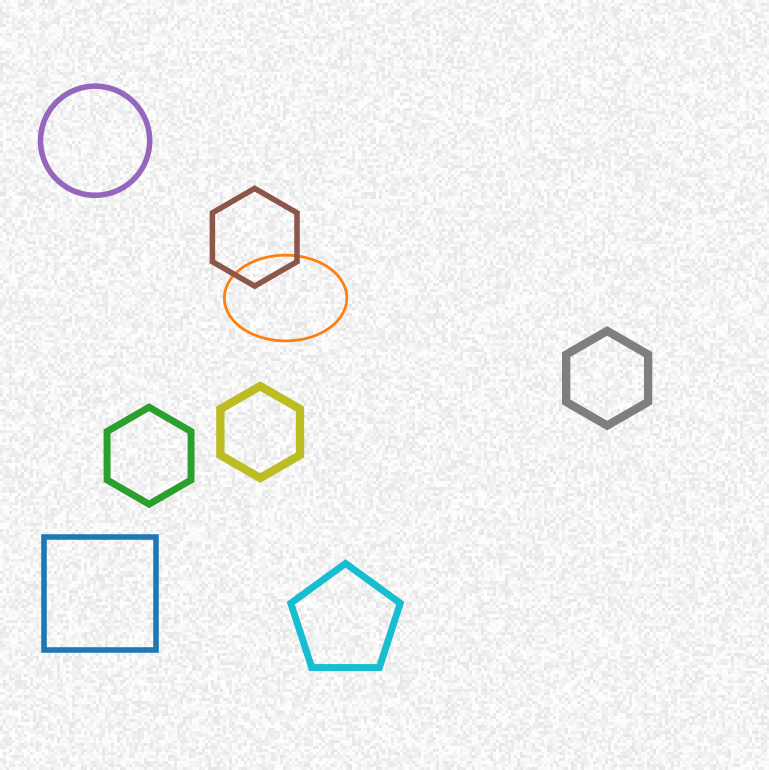[{"shape": "square", "thickness": 2, "radius": 0.37, "center": [0.13, 0.229]}, {"shape": "oval", "thickness": 1, "radius": 0.4, "center": [0.371, 0.613]}, {"shape": "hexagon", "thickness": 2.5, "radius": 0.31, "center": [0.194, 0.408]}, {"shape": "circle", "thickness": 2, "radius": 0.35, "center": [0.124, 0.817]}, {"shape": "hexagon", "thickness": 2, "radius": 0.32, "center": [0.331, 0.692]}, {"shape": "hexagon", "thickness": 3, "radius": 0.31, "center": [0.788, 0.509]}, {"shape": "hexagon", "thickness": 3, "radius": 0.3, "center": [0.338, 0.439]}, {"shape": "pentagon", "thickness": 2.5, "radius": 0.37, "center": [0.449, 0.194]}]